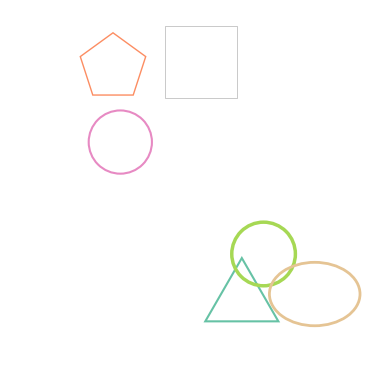[{"shape": "triangle", "thickness": 1.5, "radius": 0.55, "center": [0.628, 0.22]}, {"shape": "pentagon", "thickness": 1, "radius": 0.45, "center": [0.293, 0.825]}, {"shape": "circle", "thickness": 1.5, "radius": 0.41, "center": [0.313, 0.631]}, {"shape": "circle", "thickness": 2.5, "radius": 0.41, "center": [0.685, 0.34]}, {"shape": "oval", "thickness": 2, "radius": 0.59, "center": [0.817, 0.236]}, {"shape": "square", "thickness": 0.5, "radius": 0.47, "center": [0.522, 0.84]}]